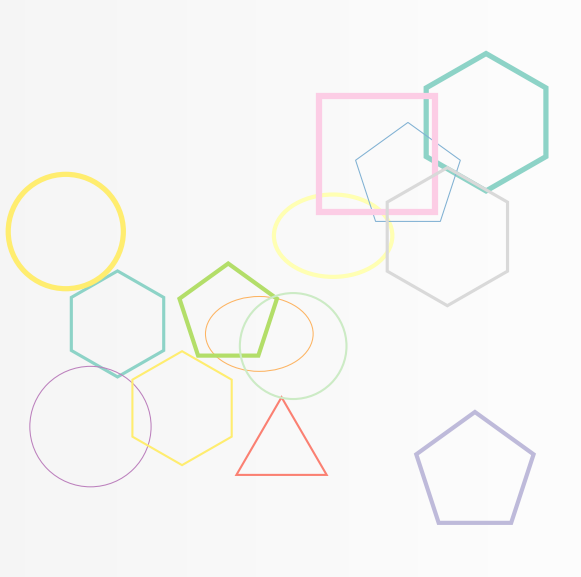[{"shape": "hexagon", "thickness": 2.5, "radius": 0.59, "center": [0.836, 0.787]}, {"shape": "hexagon", "thickness": 1.5, "radius": 0.46, "center": [0.202, 0.438]}, {"shape": "oval", "thickness": 2, "radius": 0.51, "center": [0.573, 0.591]}, {"shape": "pentagon", "thickness": 2, "radius": 0.53, "center": [0.817, 0.18]}, {"shape": "triangle", "thickness": 1, "radius": 0.45, "center": [0.484, 0.222]}, {"shape": "pentagon", "thickness": 0.5, "radius": 0.47, "center": [0.702, 0.692]}, {"shape": "oval", "thickness": 0.5, "radius": 0.46, "center": [0.446, 0.421]}, {"shape": "pentagon", "thickness": 2, "radius": 0.44, "center": [0.393, 0.455]}, {"shape": "square", "thickness": 3, "radius": 0.5, "center": [0.649, 0.732]}, {"shape": "hexagon", "thickness": 1.5, "radius": 0.6, "center": [0.77, 0.589]}, {"shape": "circle", "thickness": 0.5, "radius": 0.52, "center": [0.156, 0.26]}, {"shape": "circle", "thickness": 1, "radius": 0.46, "center": [0.504, 0.4]}, {"shape": "circle", "thickness": 2.5, "radius": 0.5, "center": [0.113, 0.598]}, {"shape": "hexagon", "thickness": 1, "radius": 0.49, "center": [0.313, 0.292]}]